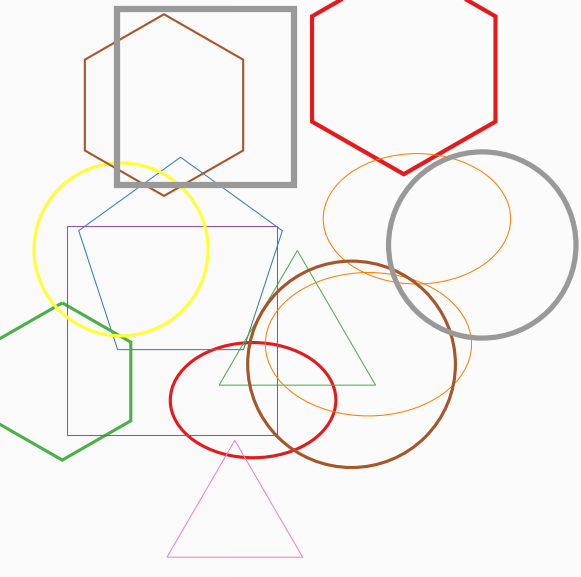[{"shape": "hexagon", "thickness": 2, "radius": 0.91, "center": [0.695, 0.88]}, {"shape": "oval", "thickness": 1.5, "radius": 0.71, "center": [0.435, 0.306]}, {"shape": "pentagon", "thickness": 0.5, "radius": 0.92, "center": [0.311, 0.543]}, {"shape": "triangle", "thickness": 0.5, "radius": 0.78, "center": [0.512, 0.41]}, {"shape": "hexagon", "thickness": 1.5, "radius": 0.68, "center": [0.107, 0.339]}, {"shape": "square", "thickness": 0.5, "radius": 0.9, "center": [0.296, 0.427]}, {"shape": "oval", "thickness": 0.5, "radius": 0.81, "center": [0.717, 0.62]}, {"shape": "oval", "thickness": 0.5, "radius": 0.89, "center": [0.634, 0.403]}, {"shape": "circle", "thickness": 1.5, "radius": 0.75, "center": [0.208, 0.567]}, {"shape": "circle", "thickness": 1.5, "radius": 0.89, "center": [0.605, 0.368]}, {"shape": "hexagon", "thickness": 1, "radius": 0.79, "center": [0.282, 0.817]}, {"shape": "triangle", "thickness": 0.5, "radius": 0.67, "center": [0.404, 0.102]}, {"shape": "circle", "thickness": 2.5, "radius": 0.81, "center": [0.83, 0.575]}, {"shape": "square", "thickness": 3, "radius": 0.76, "center": [0.353, 0.832]}]